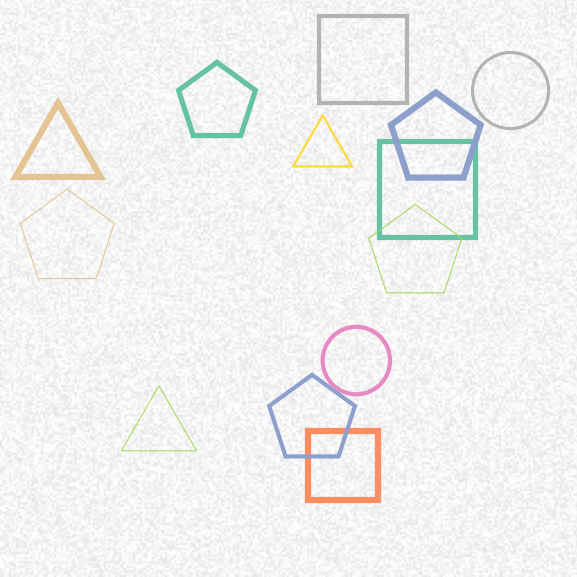[{"shape": "pentagon", "thickness": 2.5, "radius": 0.35, "center": [0.376, 0.821]}, {"shape": "square", "thickness": 2.5, "radius": 0.42, "center": [0.739, 0.672]}, {"shape": "square", "thickness": 3, "radius": 0.3, "center": [0.594, 0.193]}, {"shape": "pentagon", "thickness": 2, "radius": 0.39, "center": [0.54, 0.272]}, {"shape": "pentagon", "thickness": 3, "radius": 0.41, "center": [0.755, 0.758]}, {"shape": "circle", "thickness": 2, "radius": 0.29, "center": [0.617, 0.375]}, {"shape": "pentagon", "thickness": 0.5, "radius": 0.42, "center": [0.719, 0.561]}, {"shape": "triangle", "thickness": 0.5, "radius": 0.38, "center": [0.275, 0.256]}, {"shape": "triangle", "thickness": 1, "radius": 0.29, "center": [0.559, 0.74]}, {"shape": "pentagon", "thickness": 0.5, "radius": 0.43, "center": [0.116, 0.586]}, {"shape": "triangle", "thickness": 3, "radius": 0.43, "center": [0.1, 0.735]}, {"shape": "circle", "thickness": 1.5, "radius": 0.33, "center": [0.884, 0.842]}, {"shape": "square", "thickness": 2, "radius": 0.38, "center": [0.628, 0.897]}]